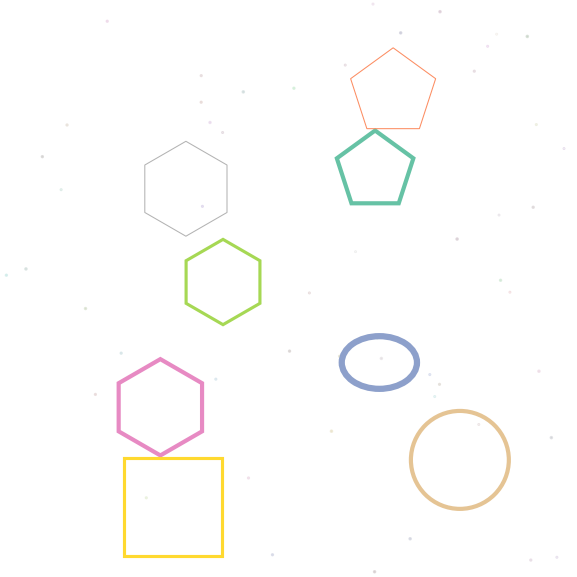[{"shape": "pentagon", "thickness": 2, "radius": 0.35, "center": [0.65, 0.703]}, {"shape": "pentagon", "thickness": 0.5, "radius": 0.39, "center": [0.681, 0.839]}, {"shape": "oval", "thickness": 3, "radius": 0.33, "center": [0.657, 0.371]}, {"shape": "hexagon", "thickness": 2, "radius": 0.42, "center": [0.278, 0.294]}, {"shape": "hexagon", "thickness": 1.5, "radius": 0.37, "center": [0.386, 0.511]}, {"shape": "square", "thickness": 1.5, "radius": 0.42, "center": [0.299, 0.121]}, {"shape": "circle", "thickness": 2, "radius": 0.42, "center": [0.796, 0.203]}, {"shape": "hexagon", "thickness": 0.5, "radius": 0.41, "center": [0.322, 0.672]}]